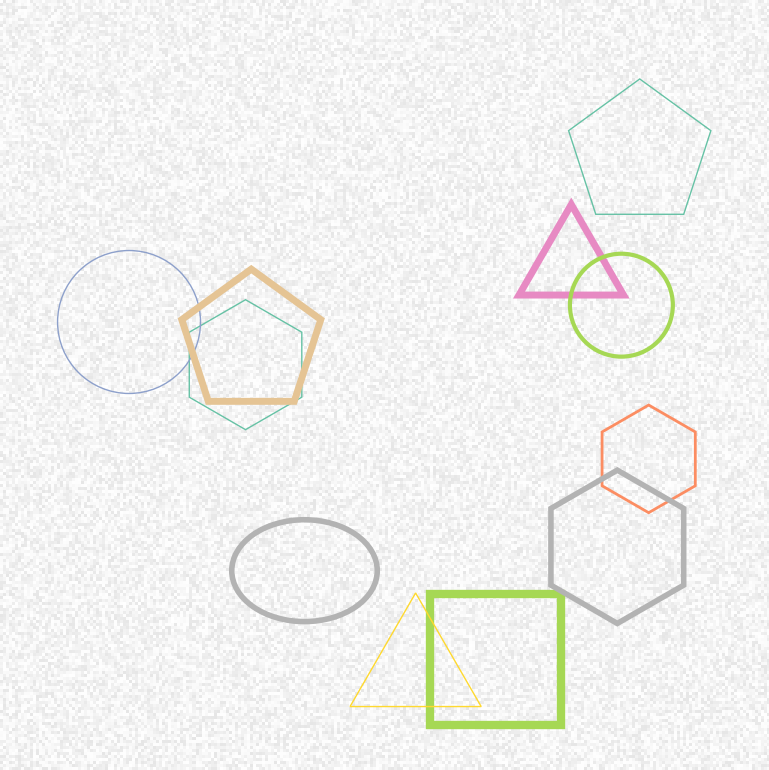[{"shape": "hexagon", "thickness": 0.5, "radius": 0.42, "center": [0.319, 0.526]}, {"shape": "pentagon", "thickness": 0.5, "radius": 0.49, "center": [0.831, 0.8]}, {"shape": "hexagon", "thickness": 1, "radius": 0.35, "center": [0.842, 0.404]}, {"shape": "circle", "thickness": 0.5, "radius": 0.46, "center": [0.168, 0.582]}, {"shape": "triangle", "thickness": 2.5, "radius": 0.39, "center": [0.742, 0.656]}, {"shape": "square", "thickness": 3, "radius": 0.43, "center": [0.643, 0.144]}, {"shape": "circle", "thickness": 1.5, "radius": 0.33, "center": [0.807, 0.604]}, {"shape": "triangle", "thickness": 0.5, "radius": 0.49, "center": [0.54, 0.132]}, {"shape": "pentagon", "thickness": 2.5, "radius": 0.47, "center": [0.326, 0.556]}, {"shape": "oval", "thickness": 2, "radius": 0.47, "center": [0.395, 0.259]}, {"shape": "hexagon", "thickness": 2, "radius": 0.5, "center": [0.802, 0.29]}]